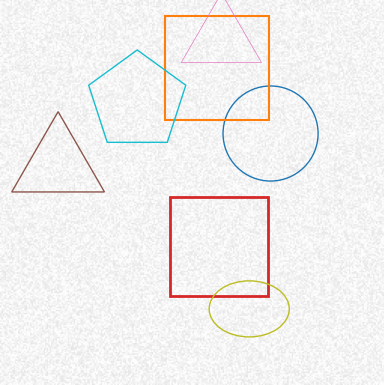[{"shape": "circle", "thickness": 1, "radius": 0.62, "center": [0.703, 0.653]}, {"shape": "square", "thickness": 1.5, "radius": 0.68, "center": [0.563, 0.824]}, {"shape": "square", "thickness": 2, "radius": 0.64, "center": [0.568, 0.36]}, {"shape": "triangle", "thickness": 1, "radius": 0.7, "center": [0.151, 0.571]}, {"shape": "triangle", "thickness": 0.5, "radius": 0.6, "center": [0.575, 0.898]}, {"shape": "oval", "thickness": 1, "radius": 0.52, "center": [0.647, 0.198]}, {"shape": "pentagon", "thickness": 1, "radius": 0.66, "center": [0.356, 0.738]}]